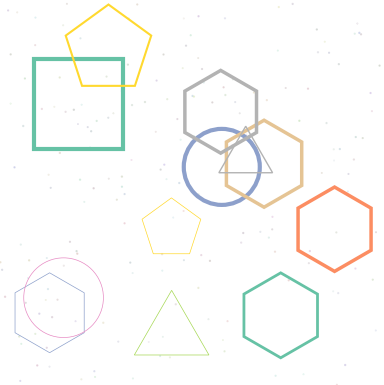[{"shape": "hexagon", "thickness": 2, "radius": 0.55, "center": [0.729, 0.181]}, {"shape": "square", "thickness": 3, "radius": 0.58, "center": [0.204, 0.73]}, {"shape": "hexagon", "thickness": 2.5, "radius": 0.55, "center": [0.869, 0.405]}, {"shape": "circle", "thickness": 3, "radius": 0.49, "center": [0.576, 0.567]}, {"shape": "hexagon", "thickness": 0.5, "radius": 0.52, "center": [0.129, 0.188]}, {"shape": "circle", "thickness": 0.5, "radius": 0.52, "center": [0.165, 0.227]}, {"shape": "triangle", "thickness": 0.5, "radius": 0.56, "center": [0.446, 0.134]}, {"shape": "pentagon", "thickness": 1.5, "radius": 0.58, "center": [0.282, 0.871]}, {"shape": "pentagon", "thickness": 0.5, "radius": 0.4, "center": [0.445, 0.406]}, {"shape": "hexagon", "thickness": 2.5, "radius": 0.56, "center": [0.686, 0.575]}, {"shape": "triangle", "thickness": 1, "radius": 0.4, "center": [0.638, 0.592]}, {"shape": "hexagon", "thickness": 2.5, "radius": 0.54, "center": [0.573, 0.71]}]